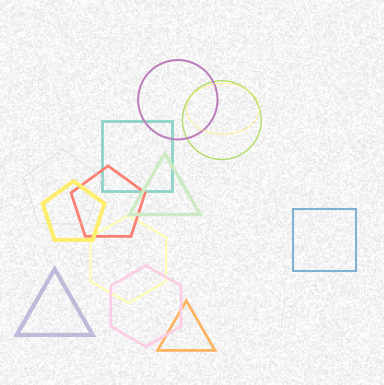[{"shape": "square", "thickness": 2, "radius": 0.46, "center": [0.356, 0.595]}, {"shape": "hexagon", "thickness": 1.5, "radius": 0.57, "center": [0.333, 0.327]}, {"shape": "triangle", "thickness": 3, "radius": 0.57, "center": [0.142, 0.187]}, {"shape": "pentagon", "thickness": 2, "radius": 0.51, "center": [0.281, 0.468]}, {"shape": "square", "thickness": 1.5, "radius": 0.4, "center": [0.843, 0.376]}, {"shape": "triangle", "thickness": 2, "radius": 0.43, "center": [0.484, 0.133]}, {"shape": "circle", "thickness": 1, "radius": 0.51, "center": [0.576, 0.688]}, {"shape": "hexagon", "thickness": 2, "radius": 0.53, "center": [0.379, 0.205]}, {"shape": "pentagon", "thickness": 0.5, "radius": 0.54, "center": [0.163, 0.506]}, {"shape": "circle", "thickness": 1.5, "radius": 0.52, "center": [0.462, 0.741]}, {"shape": "triangle", "thickness": 2.5, "radius": 0.53, "center": [0.428, 0.496]}, {"shape": "oval", "thickness": 0.5, "radius": 0.47, "center": [0.579, 0.717]}, {"shape": "pentagon", "thickness": 3, "radius": 0.42, "center": [0.191, 0.445]}]